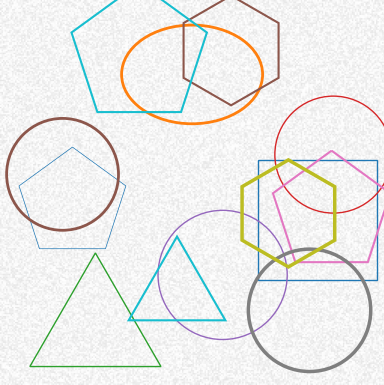[{"shape": "square", "thickness": 1, "radius": 0.77, "center": [0.825, 0.429]}, {"shape": "pentagon", "thickness": 0.5, "radius": 0.73, "center": [0.188, 0.472]}, {"shape": "oval", "thickness": 2, "radius": 0.92, "center": [0.499, 0.807]}, {"shape": "triangle", "thickness": 1, "radius": 0.98, "center": [0.248, 0.146]}, {"shape": "circle", "thickness": 1, "radius": 0.76, "center": [0.866, 0.598]}, {"shape": "circle", "thickness": 1, "radius": 0.84, "center": [0.578, 0.286]}, {"shape": "circle", "thickness": 2, "radius": 0.73, "center": [0.162, 0.547]}, {"shape": "hexagon", "thickness": 1.5, "radius": 0.71, "center": [0.6, 0.869]}, {"shape": "pentagon", "thickness": 1.5, "radius": 0.8, "center": [0.861, 0.449]}, {"shape": "circle", "thickness": 2.5, "radius": 0.79, "center": [0.804, 0.194]}, {"shape": "hexagon", "thickness": 2.5, "radius": 0.69, "center": [0.749, 0.446]}, {"shape": "triangle", "thickness": 1.5, "radius": 0.72, "center": [0.46, 0.241]}, {"shape": "pentagon", "thickness": 1.5, "radius": 0.92, "center": [0.362, 0.858]}]